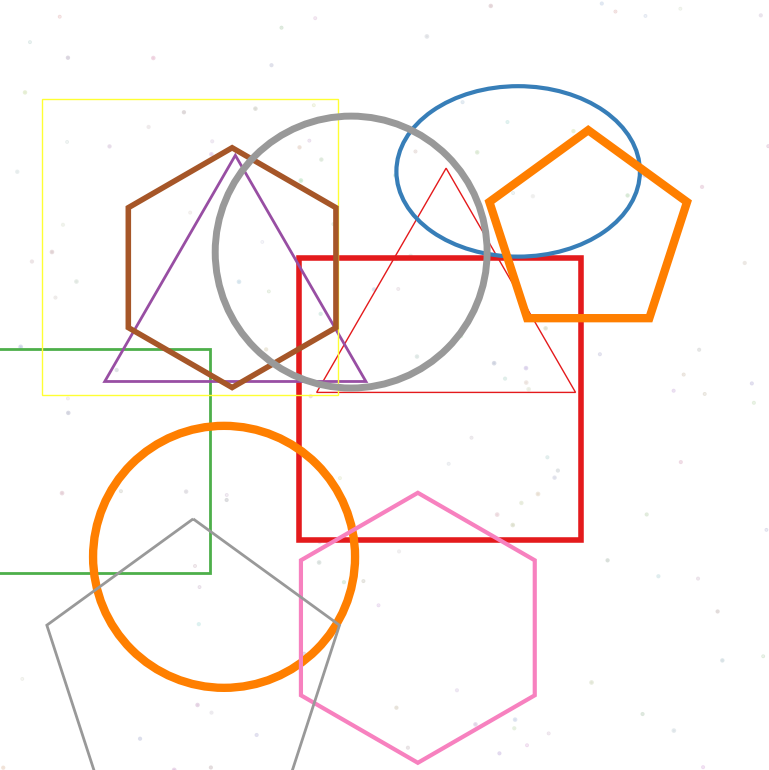[{"shape": "square", "thickness": 2, "radius": 0.92, "center": [0.572, 0.481]}, {"shape": "triangle", "thickness": 0.5, "radius": 0.97, "center": [0.579, 0.587]}, {"shape": "oval", "thickness": 1.5, "radius": 0.79, "center": [0.673, 0.777]}, {"shape": "square", "thickness": 1, "radius": 0.73, "center": [0.127, 0.401]}, {"shape": "triangle", "thickness": 1, "radius": 0.98, "center": [0.306, 0.602]}, {"shape": "circle", "thickness": 3, "radius": 0.85, "center": [0.291, 0.277]}, {"shape": "pentagon", "thickness": 3, "radius": 0.67, "center": [0.764, 0.696]}, {"shape": "square", "thickness": 0.5, "radius": 0.96, "center": [0.247, 0.68]}, {"shape": "hexagon", "thickness": 2, "radius": 0.78, "center": [0.301, 0.652]}, {"shape": "hexagon", "thickness": 1.5, "radius": 0.88, "center": [0.543, 0.185]}, {"shape": "circle", "thickness": 2.5, "radius": 0.88, "center": [0.456, 0.673]}, {"shape": "pentagon", "thickness": 1, "radius": 1.0, "center": [0.251, 0.126]}]